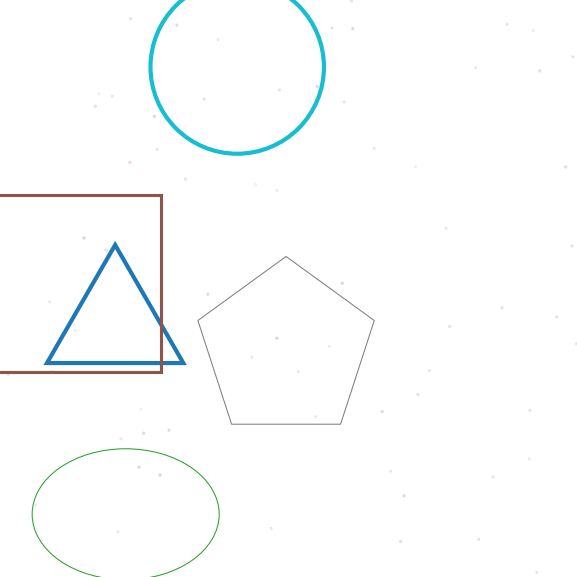[{"shape": "triangle", "thickness": 2, "radius": 0.68, "center": [0.199, 0.439]}, {"shape": "oval", "thickness": 0.5, "radius": 0.81, "center": [0.218, 0.109]}, {"shape": "square", "thickness": 1.5, "radius": 0.77, "center": [0.125, 0.509]}, {"shape": "pentagon", "thickness": 0.5, "radius": 0.8, "center": [0.495, 0.394]}, {"shape": "circle", "thickness": 2, "radius": 0.75, "center": [0.411, 0.883]}]